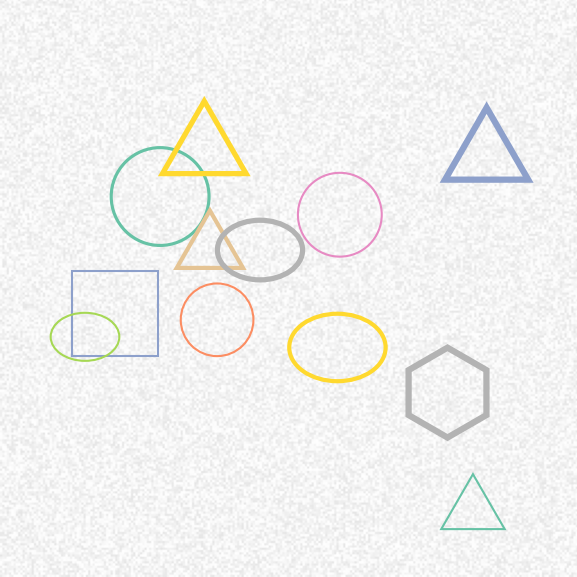[{"shape": "circle", "thickness": 1.5, "radius": 0.42, "center": [0.277, 0.659]}, {"shape": "triangle", "thickness": 1, "radius": 0.32, "center": [0.819, 0.115]}, {"shape": "circle", "thickness": 1, "radius": 0.31, "center": [0.376, 0.445]}, {"shape": "square", "thickness": 1, "radius": 0.37, "center": [0.199, 0.456]}, {"shape": "triangle", "thickness": 3, "radius": 0.42, "center": [0.843, 0.73]}, {"shape": "circle", "thickness": 1, "radius": 0.36, "center": [0.588, 0.627]}, {"shape": "oval", "thickness": 1, "radius": 0.3, "center": [0.147, 0.416]}, {"shape": "triangle", "thickness": 2.5, "radius": 0.42, "center": [0.354, 0.74]}, {"shape": "oval", "thickness": 2, "radius": 0.42, "center": [0.584, 0.397]}, {"shape": "triangle", "thickness": 2, "radius": 0.33, "center": [0.363, 0.568]}, {"shape": "hexagon", "thickness": 3, "radius": 0.39, "center": [0.775, 0.319]}, {"shape": "oval", "thickness": 2.5, "radius": 0.37, "center": [0.45, 0.566]}]